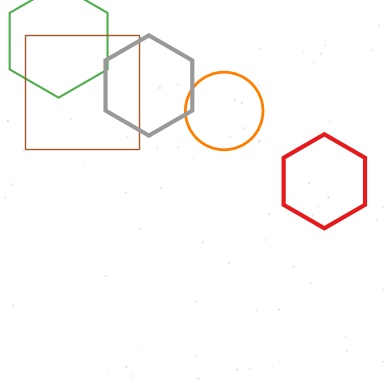[{"shape": "hexagon", "thickness": 3, "radius": 0.61, "center": [0.842, 0.529]}, {"shape": "hexagon", "thickness": 1.5, "radius": 0.73, "center": [0.152, 0.893]}, {"shape": "circle", "thickness": 2, "radius": 0.5, "center": [0.582, 0.712]}, {"shape": "square", "thickness": 1, "radius": 0.74, "center": [0.213, 0.76]}, {"shape": "hexagon", "thickness": 3, "radius": 0.65, "center": [0.387, 0.778]}]